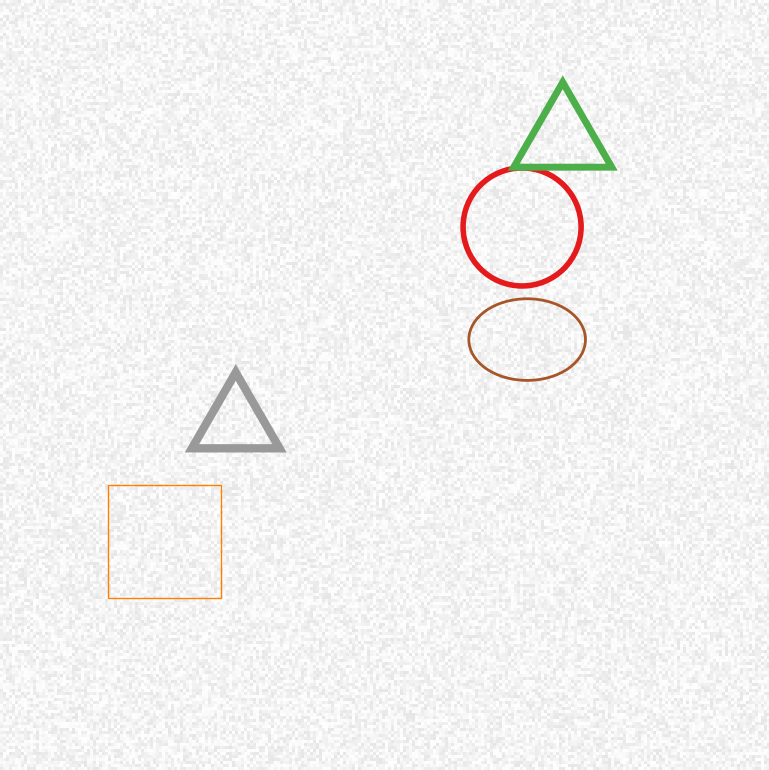[{"shape": "circle", "thickness": 2, "radius": 0.38, "center": [0.678, 0.705]}, {"shape": "triangle", "thickness": 2.5, "radius": 0.37, "center": [0.731, 0.82]}, {"shape": "square", "thickness": 0.5, "radius": 0.37, "center": [0.213, 0.297]}, {"shape": "oval", "thickness": 1, "radius": 0.38, "center": [0.685, 0.559]}, {"shape": "triangle", "thickness": 3, "radius": 0.33, "center": [0.306, 0.451]}]